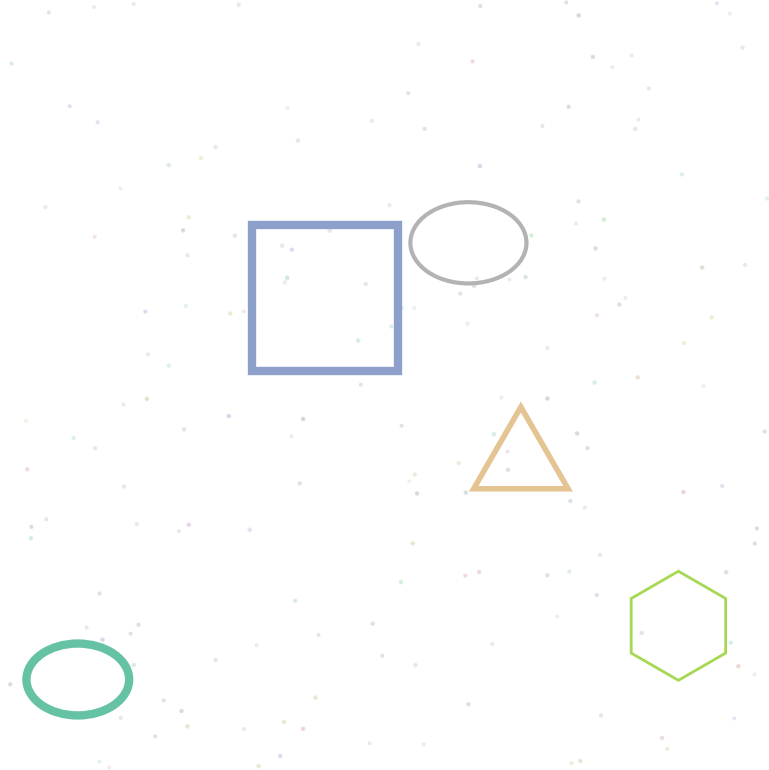[{"shape": "oval", "thickness": 3, "radius": 0.33, "center": [0.101, 0.118]}, {"shape": "square", "thickness": 3, "radius": 0.48, "center": [0.422, 0.613]}, {"shape": "hexagon", "thickness": 1, "radius": 0.35, "center": [0.881, 0.187]}, {"shape": "triangle", "thickness": 2, "radius": 0.35, "center": [0.676, 0.401]}, {"shape": "oval", "thickness": 1.5, "radius": 0.38, "center": [0.608, 0.685]}]